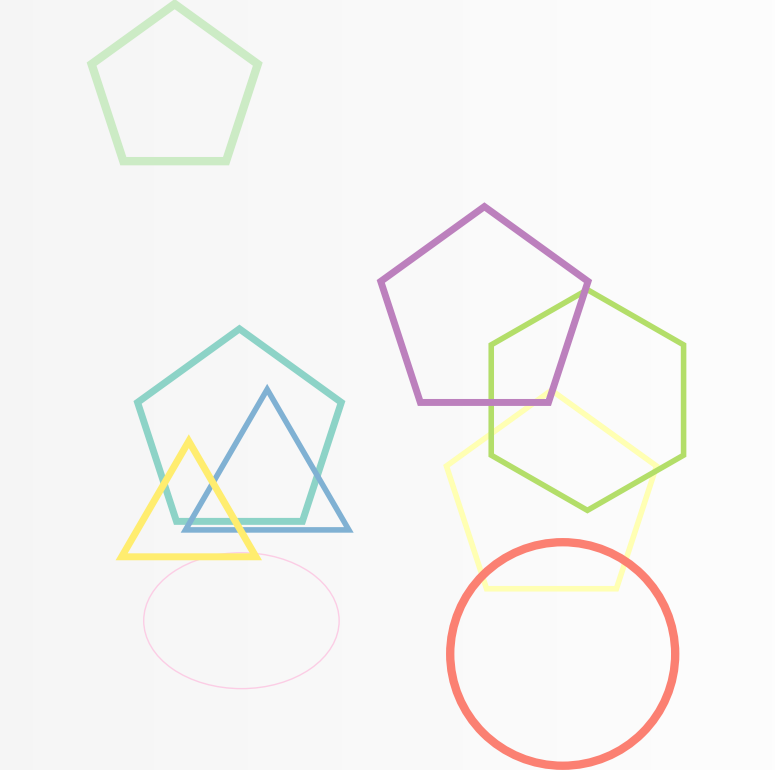[{"shape": "pentagon", "thickness": 2.5, "radius": 0.69, "center": [0.309, 0.435]}, {"shape": "pentagon", "thickness": 2, "radius": 0.71, "center": [0.712, 0.351]}, {"shape": "circle", "thickness": 3, "radius": 0.73, "center": [0.726, 0.151]}, {"shape": "triangle", "thickness": 2, "radius": 0.61, "center": [0.345, 0.373]}, {"shape": "hexagon", "thickness": 2, "radius": 0.72, "center": [0.758, 0.48]}, {"shape": "oval", "thickness": 0.5, "radius": 0.63, "center": [0.312, 0.194]}, {"shape": "pentagon", "thickness": 2.5, "radius": 0.7, "center": [0.625, 0.591]}, {"shape": "pentagon", "thickness": 3, "radius": 0.56, "center": [0.225, 0.882]}, {"shape": "triangle", "thickness": 2.5, "radius": 0.5, "center": [0.244, 0.327]}]